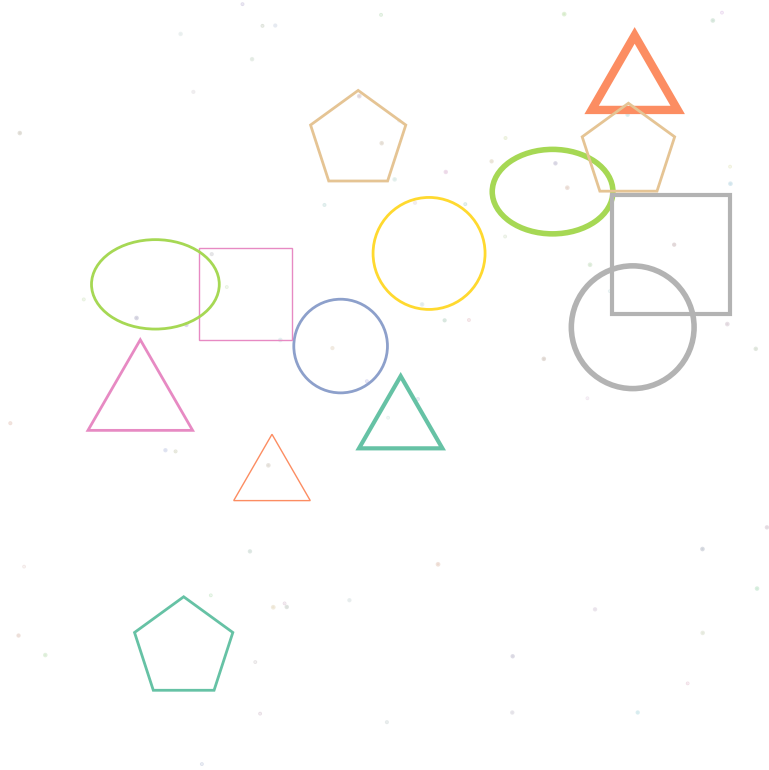[{"shape": "pentagon", "thickness": 1, "radius": 0.34, "center": [0.239, 0.158]}, {"shape": "triangle", "thickness": 1.5, "radius": 0.31, "center": [0.52, 0.449]}, {"shape": "triangle", "thickness": 3, "radius": 0.32, "center": [0.824, 0.889]}, {"shape": "triangle", "thickness": 0.5, "radius": 0.29, "center": [0.353, 0.379]}, {"shape": "circle", "thickness": 1, "radius": 0.3, "center": [0.442, 0.551]}, {"shape": "square", "thickness": 0.5, "radius": 0.3, "center": [0.319, 0.618]}, {"shape": "triangle", "thickness": 1, "radius": 0.39, "center": [0.182, 0.48]}, {"shape": "oval", "thickness": 2, "radius": 0.39, "center": [0.718, 0.751]}, {"shape": "oval", "thickness": 1, "radius": 0.41, "center": [0.202, 0.631]}, {"shape": "circle", "thickness": 1, "radius": 0.36, "center": [0.557, 0.671]}, {"shape": "pentagon", "thickness": 1, "radius": 0.32, "center": [0.816, 0.803]}, {"shape": "pentagon", "thickness": 1, "radius": 0.33, "center": [0.465, 0.818]}, {"shape": "square", "thickness": 1.5, "radius": 0.39, "center": [0.871, 0.669]}, {"shape": "circle", "thickness": 2, "radius": 0.4, "center": [0.822, 0.575]}]